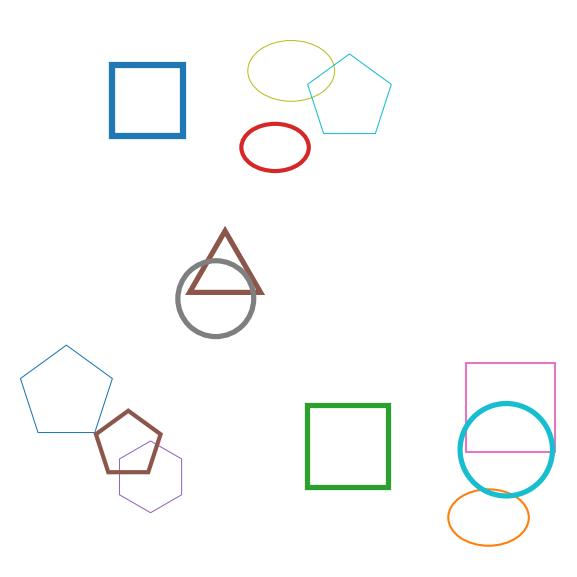[{"shape": "pentagon", "thickness": 0.5, "radius": 0.42, "center": [0.115, 0.318]}, {"shape": "square", "thickness": 3, "radius": 0.31, "center": [0.256, 0.824]}, {"shape": "oval", "thickness": 1, "radius": 0.35, "center": [0.846, 0.103]}, {"shape": "square", "thickness": 2.5, "radius": 0.35, "center": [0.602, 0.226]}, {"shape": "oval", "thickness": 2, "radius": 0.29, "center": [0.476, 0.744]}, {"shape": "hexagon", "thickness": 0.5, "radius": 0.31, "center": [0.261, 0.173]}, {"shape": "pentagon", "thickness": 2, "radius": 0.29, "center": [0.222, 0.229]}, {"shape": "triangle", "thickness": 2.5, "radius": 0.35, "center": [0.39, 0.528]}, {"shape": "square", "thickness": 1, "radius": 0.38, "center": [0.884, 0.293]}, {"shape": "circle", "thickness": 2.5, "radius": 0.33, "center": [0.374, 0.482]}, {"shape": "oval", "thickness": 0.5, "radius": 0.38, "center": [0.504, 0.876]}, {"shape": "circle", "thickness": 2.5, "radius": 0.4, "center": [0.877, 0.22]}, {"shape": "pentagon", "thickness": 0.5, "radius": 0.38, "center": [0.605, 0.83]}]